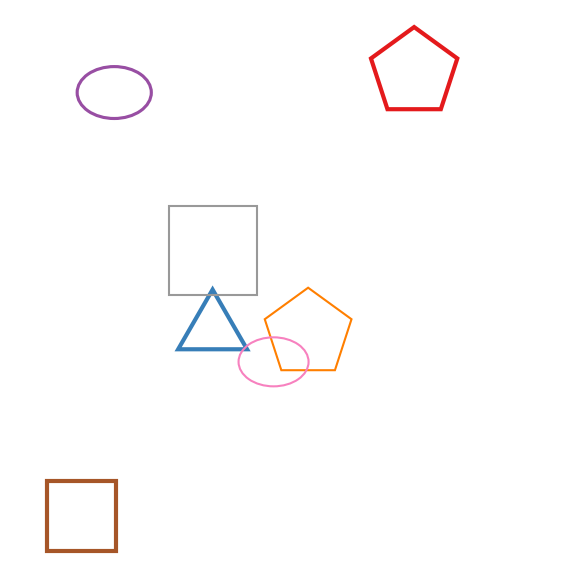[{"shape": "pentagon", "thickness": 2, "radius": 0.39, "center": [0.717, 0.874]}, {"shape": "triangle", "thickness": 2, "radius": 0.34, "center": [0.368, 0.429]}, {"shape": "oval", "thickness": 1.5, "radius": 0.32, "center": [0.198, 0.839]}, {"shape": "pentagon", "thickness": 1, "radius": 0.39, "center": [0.534, 0.422]}, {"shape": "square", "thickness": 2, "radius": 0.3, "center": [0.141, 0.106]}, {"shape": "oval", "thickness": 1, "radius": 0.3, "center": [0.474, 0.373]}, {"shape": "square", "thickness": 1, "radius": 0.38, "center": [0.369, 0.565]}]